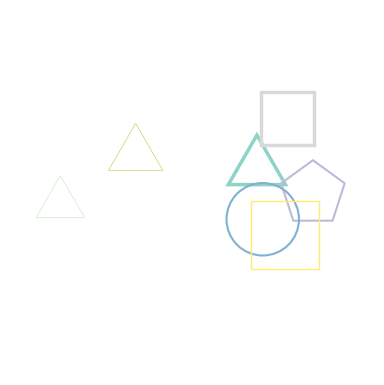[{"shape": "triangle", "thickness": 2.5, "radius": 0.43, "center": [0.667, 0.563]}, {"shape": "pentagon", "thickness": 1.5, "radius": 0.43, "center": [0.813, 0.497]}, {"shape": "circle", "thickness": 1.5, "radius": 0.47, "center": [0.682, 0.43]}, {"shape": "triangle", "thickness": 0.5, "radius": 0.41, "center": [0.352, 0.598]}, {"shape": "square", "thickness": 2.5, "radius": 0.34, "center": [0.746, 0.692]}, {"shape": "triangle", "thickness": 0.5, "radius": 0.36, "center": [0.157, 0.472]}, {"shape": "square", "thickness": 1, "radius": 0.44, "center": [0.74, 0.389]}]